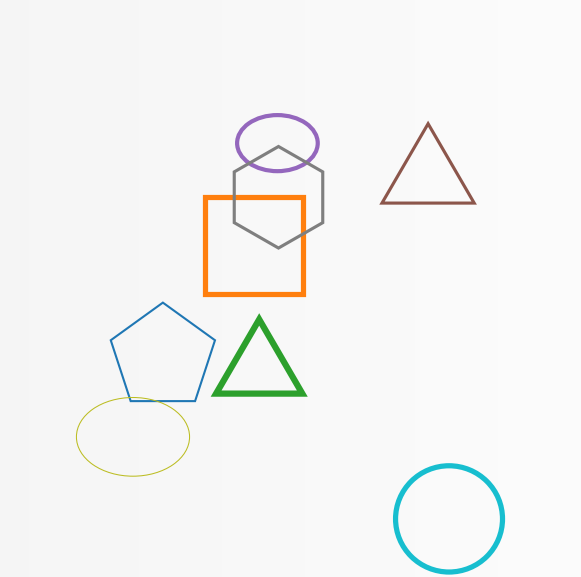[{"shape": "pentagon", "thickness": 1, "radius": 0.47, "center": [0.28, 0.381]}, {"shape": "square", "thickness": 2.5, "radius": 0.42, "center": [0.437, 0.574]}, {"shape": "triangle", "thickness": 3, "radius": 0.43, "center": [0.446, 0.36]}, {"shape": "oval", "thickness": 2, "radius": 0.35, "center": [0.477, 0.751]}, {"shape": "triangle", "thickness": 1.5, "radius": 0.46, "center": [0.737, 0.693]}, {"shape": "hexagon", "thickness": 1.5, "radius": 0.44, "center": [0.479, 0.658]}, {"shape": "oval", "thickness": 0.5, "radius": 0.49, "center": [0.229, 0.243]}, {"shape": "circle", "thickness": 2.5, "radius": 0.46, "center": [0.773, 0.101]}]